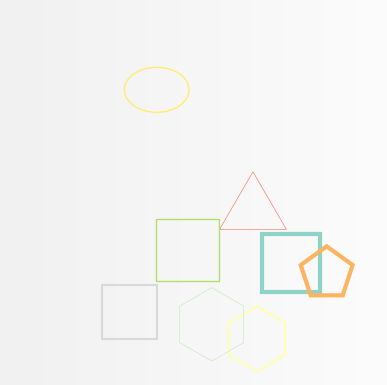[{"shape": "square", "thickness": 3, "radius": 0.37, "center": [0.751, 0.317]}, {"shape": "hexagon", "thickness": 1.5, "radius": 0.42, "center": [0.663, 0.12]}, {"shape": "triangle", "thickness": 0.5, "radius": 0.5, "center": [0.653, 0.454]}, {"shape": "pentagon", "thickness": 3, "radius": 0.35, "center": [0.843, 0.29]}, {"shape": "square", "thickness": 1, "radius": 0.41, "center": [0.483, 0.35]}, {"shape": "square", "thickness": 1.5, "radius": 0.35, "center": [0.334, 0.19]}, {"shape": "hexagon", "thickness": 0.5, "radius": 0.48, "center": [0.546, 0.158]}, {"shape": "oval", "thickness": 1, "radius": 0.42, "center": [0.404, 0.767]}]